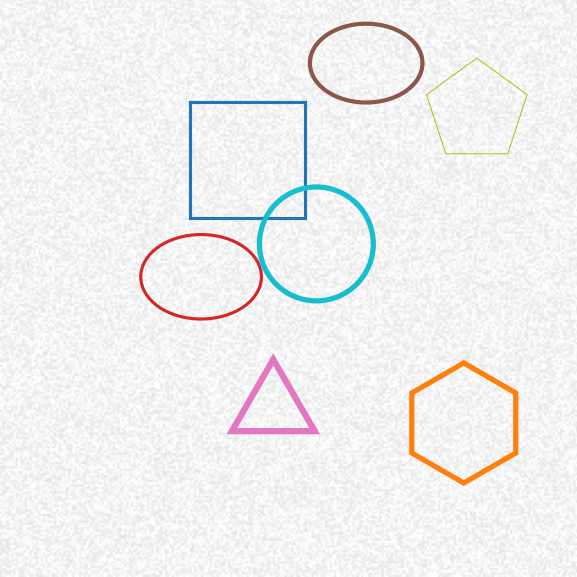[{"shape": "square", "thickness": 1.5, "radius": 0.5, "center": [0.429, 0.722]}, {"shape": "hexagon", "thickness": 2.5, "radius": 0.52, "center": [0.803, 0.267]}, {"shape": "oval", "thickness": 1.5, "radius": 0.52, "center": [0.348, 0.52]}, {"shape": "oval", "thickness": 2, "radius": 0.49, "center": [0.634, 0.89]}, {"shape": "triangle", "thickness": 3, "radius": 0.41, "center": [0.473, 0.294]}, {"shape": "pentagon", "thickness": 0.5, "radius": 0.46, "center": [0.826, 0.807]}, {"shape": "circle", "thickness": 2.5, "radius": 0.49, "center": [0.548, 0.577]}]